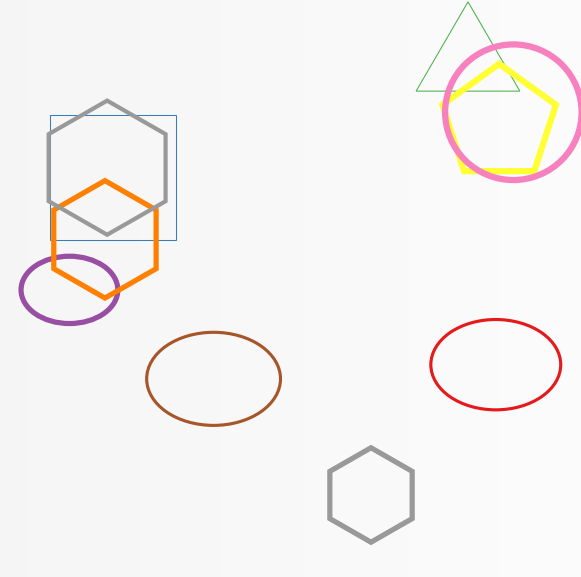[{"shape": "oval", "thickness": 1.5, "radius": 0.56, "center": [0.853, 0.368]}, {"shape": "square", "thickness": 0.5, "radius": 0.54, "center": [0.195, 0.692]}, {"shape": "triangle", "thickness": 0.5, "radius": 0.52, "center": [0.805, 0.893]}, {"shape": "oval", "thickness": 2.5, "radius": 0.42, "center": [0.119, 0.497]}, {"shape": "hexagon", "thickness": 2.5, "radius": 0.51, "center": [0.181, 0.585]}, {"shape": "pentagon", "thickness": 3, "radius": 0.51, "center": [0.859, 0.786]}, {"shape": "oval", "thickness": 1.5, "radius": 0.58, "center": [0.367, 0.343]}, {"shape": "circle", "thickness": 3, "radius": 0.59, "center": [0.883, 0.805]}, {"shape": "hexagon", "thickness": 2, "radius": 0.58, "center": [0.184, 0.709]}, {"shape": "hexagon", "thickness": 2.5, "radius": 0.41, "center": [0.638, 0.142]}]